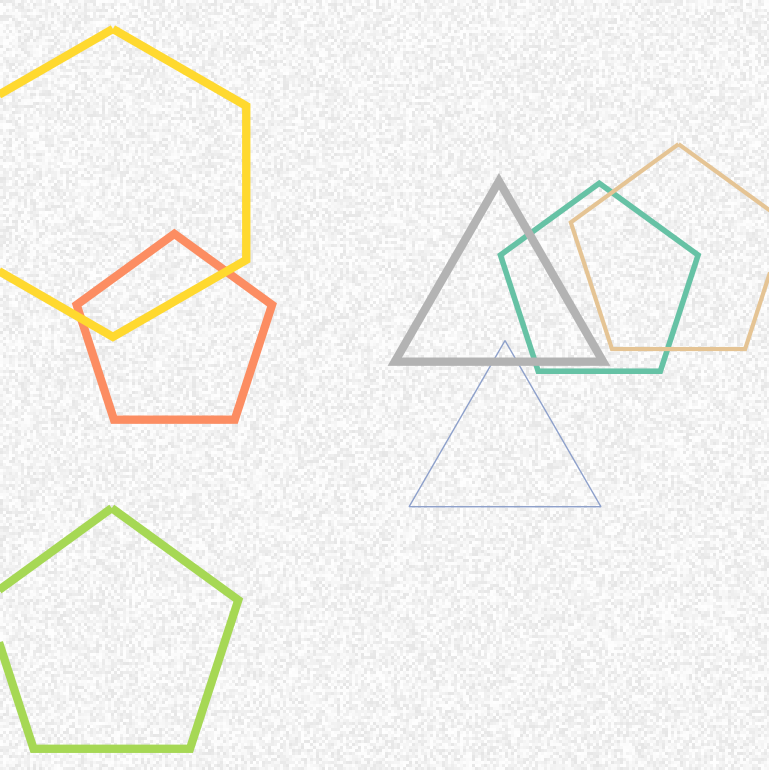[{"shape": "pentagon", "thickness": 2, "radius": 0.67, "center": [0.778, 0.627]}, {"shape": "pentagon", "thickness": 3, "radius": 0.67, "center": [0.226, 0.563]}, {"shape": "triangle", "thickness": 0.5, "radius": 0.72, "center": [0.656, 0.414]}, {"shape": "pentagon", "thickness": 3, "radius": 0.86, "center": [0.145, 0.167]}, {"shape": "hexagon", "thickness": 3, "radius": 1.0, "center": [0.147, 0.762]}, {"shape": "pentagon", "thickness": 1.5, "radius": 0.74, "center": [0.881, 0.666]}, {"shape": "triangle", "thickness": 3, "radius": 0.78, "center": [0.648, 0.608]}]